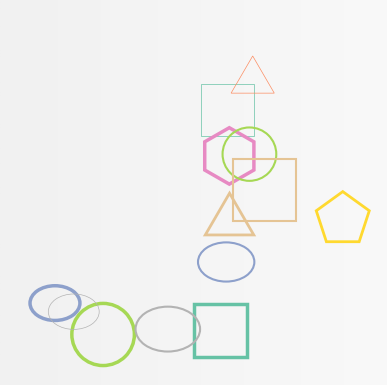[{"shape": "square", "thickness": 2.5, "radius": 0.34, "center": [0.569, 0.14]}, {"shape": "square", "thickness": 0.5, "radius": 0.34, "center": [0.586, 0.714]}, {"shape": "triangle", "thickness": 0.5, "radius": 0.32, "center": [0.652, 0.79]}, {"shape": "oval", "thickness": 1.5, "radius": 0.36, "center": [0.584, 0.32]}, {"shape": "oval", "thickness": 2.5, "radius": 0.32, "center": [0.142, 0.213]}, {"shape": "hexagon", "thickness": 2.5, "radius": 0.37, "center": [0.592, 0.595]}, {"shape": "circle", "thickness": 1.5, "radius": 0.35, "center": [0.644, 0.6]}, {"shape": "circle", "thickness": 2.5, "radius": 0.4, "center": [0.266, 0.131]}, {"shape": "pentagon", "thickness": 2, "radius": 0.36, "center": [0.885, 0.43]}, {"shape": "triangle", "thickness": 2, "radius": 0.36, "center": [0.592, 0.426]}, {"shape": "square", "thickness": 1.5, "radius": 0.4, "center": [0.682, 0.507]}, {"shape": "oval", "thickness": 0.5, "radius": 0.33, "center": [0.19, 0.19]}, {"shape": "oval", "thickness": 1.5, "radius": 0.42, "center": [0.433, 0.145]}]